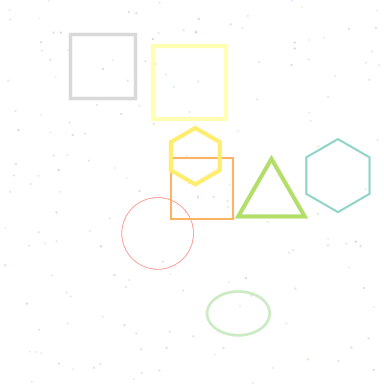[{"shape": "hexagon", "thickness": 1.5, "radius": 0.47, "center": [0.878, 0.544]}, {"shape": "square", "thickness": 3, "radius": 0.48, "center": [0.492, 0.785]}, {"shape": "circle", "thickness": 0.5, "radius": 0.47, "center": [0.41, 0.394]}, {"shape": "square", "thickness": 1.5, "radius": 0.4, "center": [0.525, 0.511]}, {"shape": "triangle", "thickness": 3, "radius": 0.5, "center": [0.705, 0.488]}, {"shape": "square", "thickness": 2.5, "radius": 0.42, "center": [0.266, 0.829]}, {"shape": "oval", "thickness": 2, "radius": 0.41, "center": [0.619, 0.186]}, {"shape": "hexagon", "thickness": 3, "radius": 0.37, "center": [0.507, 0.594]}]